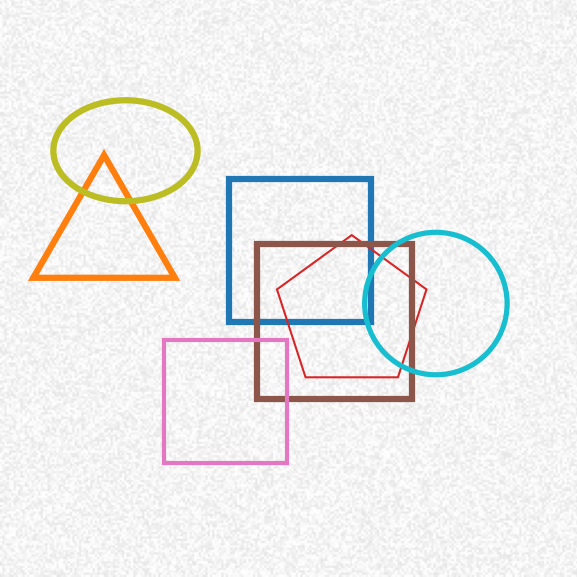[{"shape": "square", "thickness": 3, "radius": 0.62, "center": [0.52, 0.565]}, {"shape": "triangle", "thickness": 3, "radius": 0.71, "center": [0.18, 0.589]}, {"shape": "pentagon", "thickness": 1, "radius": 0.68, "center": [0.609, 0.456]}, {"shape": "square", "thickness": 3, "radius": 0.67, "center": [0.58, 0.443]}, {"shape": "square", "thickness": 2, "radius": 0.53, "center": [0.39, 0.304]}, {"shape": "oval", "thickness": 3, "radius": 0.62, "center": [0.217, 0.738]}, {"shape": "circle", "thickness": 2.5, "radius": 0.62, "center": [0.755, 0.473]}]